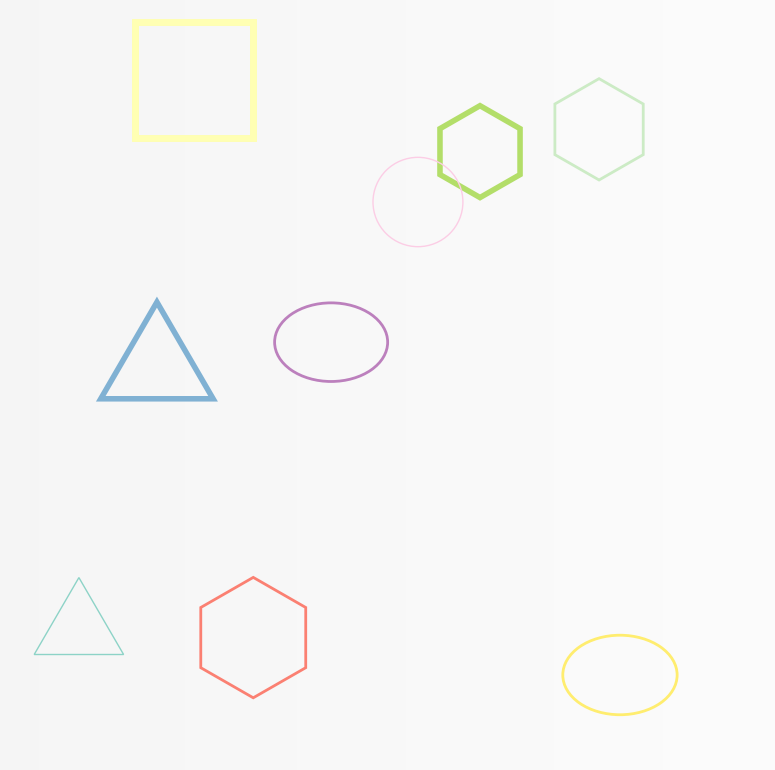[{"shape": "triangle", "thickness": 0.5, "radius": 0.33, "center": [0.102, 0.183]}, {"shape": "square", "thickness": 2.5, "radius": 0.38, "center": [0.25, 0.896]}, {"shape": "hexagon", "thickness": 1, "radius": 0.39, "center": [0.327, 0.172]}, {"shape": "triangle", "thickness": 2, "radius": 0.42, "center": [0.202, 0.524]}, {"shape": "hexagon", "thickness": 2, "radius": 0.3, "center": [0.619, 0.803]}, {"shape": "circle", "thickness": 0.5, "radius": 0.29, "center": [0.539, 0.738]}, {"shape": "oval", "thickness": 1, "radius": 0.36, "center": [0.427, 0.556]}, {"shape": "hexagon", "thickness": 1, "radius": 0.33, "center": [0.773, 0.832]}, {"shape": "oval", "thickness": 1, "radius": 0.37, "center": [0.8, 0.123]}]